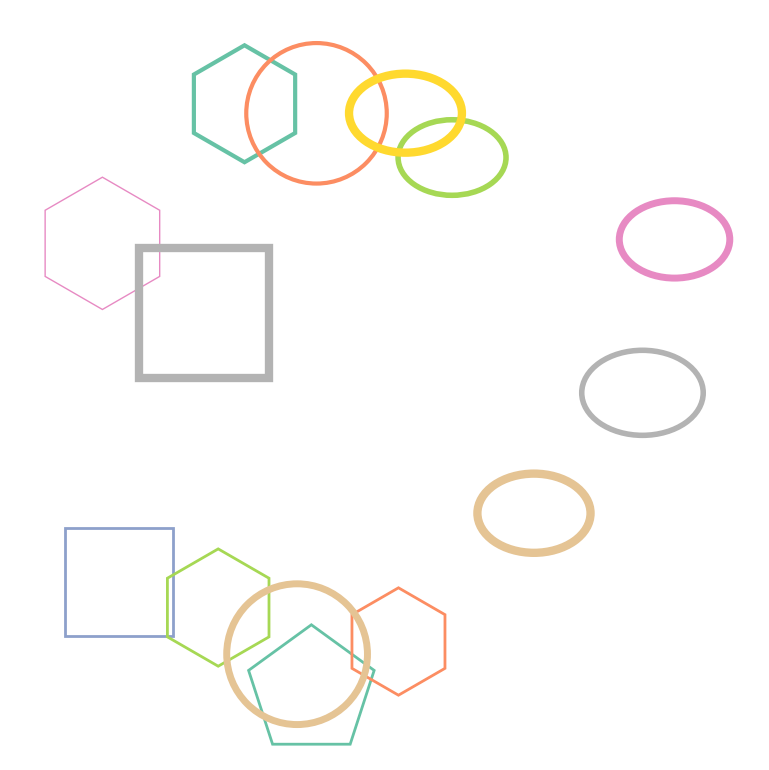[{"shape": "hexagon", "thickness": 1.5, "radius": 0.38, "center": [0.318, 0.865]}, {"shape": "pentagon", "thickness": 1, "radius": 0.43, "center": [0.404, 0.103]}, {"shape": "hexagon", "thickness": 1, "radius": 0.35, "center": [0.517, 0.167]}, {"shape": "circle", "thickness": 1.5, "radius": 0.46, "center": [0.411, 0.853]}, {"shape": "square", "thickness": 1, "radius": 0.35, "center": [0.155, 0.244]}, {"shape": "hexagon", "thickness": 0.5, "radius": 0.43, "center": [0.133, 0.684]}, {"shape": "oval", "thickness": 2.5, "radius": 0.36, "center": [0.876, 0.689]}, {"shape": "oval", "thickness": 2, "radius": 0.35, "center": [0.587, 0.795]}, {"shape": "hexagon", "thickness": 1, "radius": 0.38, "center": [0.283, 0.211]}, {"shape": "oval", "thickness": 3, "radius": 0.37, "center": [0.527, 0.853]}, {"shape": "oval", "thickness": 3, "radius": 0.37, "center": [0.693, 0.333]}, {"shape": "circle", "thickness": 2.5, "radius": 0.46, "center": [0.386, 0.15]}, {"shape": "square", "thickness": 3, "radius": 0.42, "center": [0.265, 0.594]}, {"shape": "oval", "thickness": 2, "radius": 0.39, "center": [0.834, 0.49]}]